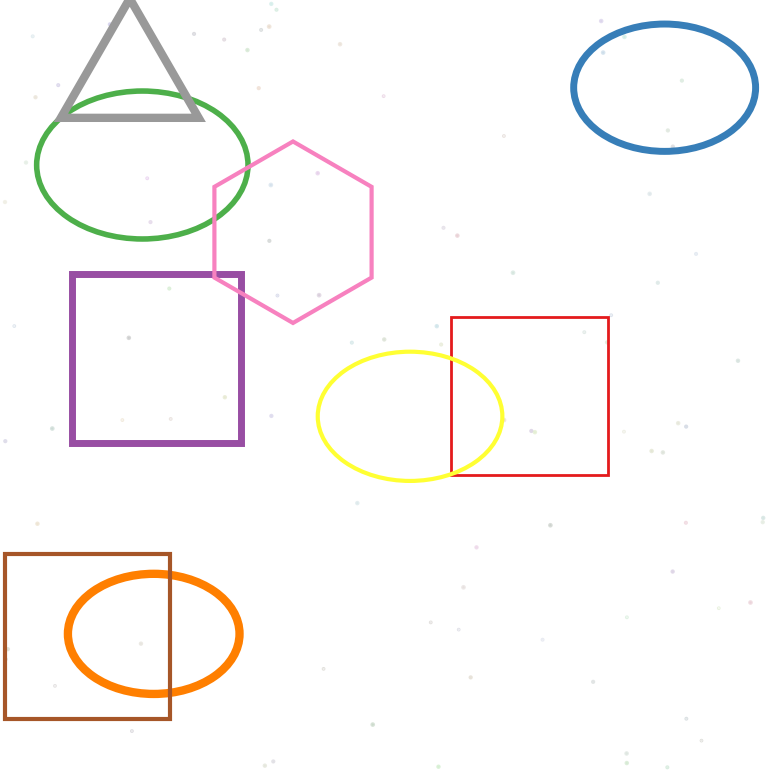[{"shape": "square", "thickness": 1, "radius": 0.51, "center": [0.687, 0.486]}, {"shape": "oval", "thickness": 2.5, "radius": 0.59, "center": [0.863, 0.886]}, {"shape": "oval", "thickness": 2, "radius": 0.69, "center": [0.185, 0.786]}, {"shape": "square", "thickness": 2.5, "radius": 0.55, "center": [0.203, 0.534]}, {"shape": "oval", "thickness": 3, "radius": 0.56, "center": [0.2, 0.177]}, {"shape": "oval", "thickness": 1.5, "radius": 0.6, "center": [0.533, 0.459]}, {"shape": "square", "thickness": 1.5, "radius": 0.53, "center": [0.114, 0.173]}, {"shape": "hexagon", "thickness": 1.5, "radius": 0.59, "center": [0.381, 0.698]}, {"shape": "triangle", "thickness": 3, "radius": 0.52, "center": [0.169, 0.899]}]